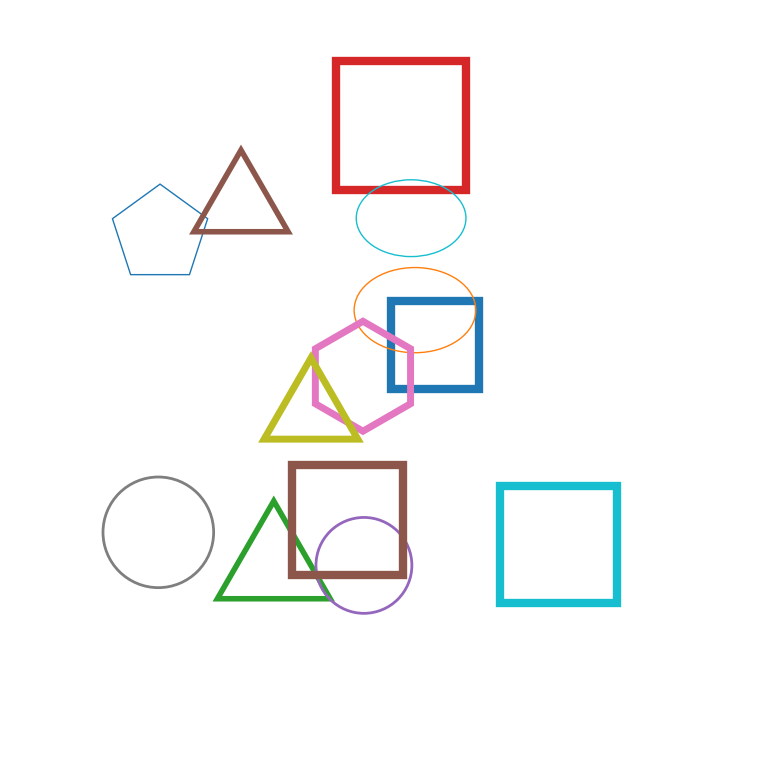[{"shape": "pentagon", "thickness": 0.5, "radius": 0.32, "center": [0.208, 0.696]}, {"shape": "square", "thickness": 3, "radius": 0.29, "center": [0.565, 0.552]}, {"shape": "oval", "thickness": 0.5, "radius": 0.4, "center": [0.539, 0.597]}, {"shape": "triangle", "thickness": 2, "radius": 0.42, "center": [0.356, 0.265]}, {"shape": "square", "thickness": 3, "radius": 0.42, "center": [0.52, 0.837]}, {"shape": "circle", "thickness": 1, "radius": 0.31, "center": [0.473, 0.266]}, {"shape": "triangle", "thickness": 2, "radius": 0.35, "center": [0.313, 0.734]}, {"shape": "square", "thickness": 3, "radius": 0.36, "center": [0.451, 0.324]}, {"shape": "hexagon", "thickness": 2.5, "radius": 0.36, "center": [0.471, 0.511]}, {"shape": "circle", "thickness": 1, "radius": 0.36, "center": [0.206, 0.309]}, {"shape": "triangle", "thickness": 2.5, "radius": 0.35, "center": [0.404, 0.465]}, {"shape": "square", "thickness": 3, "radius": 0.38, "center": [0.725, 0.292]}, {"shape": "oval", "thickness": 0.5, "radius": 0.36, "center": [0.534, 0.717]}]